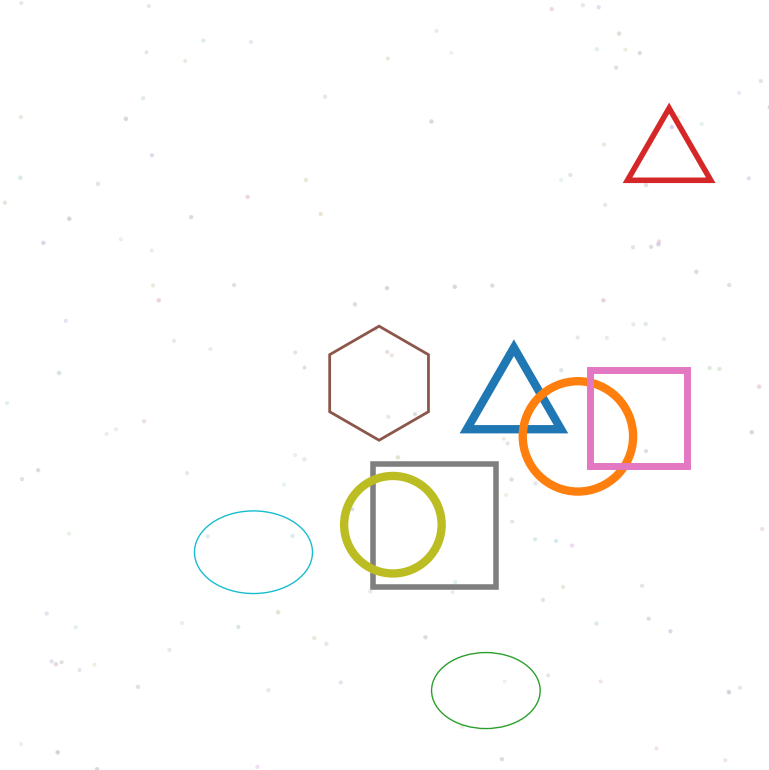[{"shape": "triangle", "thickness": 3, "radius": 0.35, "center": [0.667, 0.478]}, {"shape": "circle", "thickness": 3, "radius": 0.36, "center": [0.751, 0.433]}, {"shape": "oval", "thickness": 0.5, "radius": 0.35, "center": [0.631, 0.103]}, {"shape": "triangle", "thickness": 2, "radius": 0.31, "center": [0.869, 0.797]}, {"shape": "hexagon", "thickness": 1, "radius": 0.37, "center": [0.492, 0.502]}, {"shape": "square", "thickness": 2.5, "radius": 0.31, "center": [0.829, 0.457]}, {"shape": "square", "thickness": 2, "radius": 0.4, "center": [0.564, 0.317]}, {"shape": "circle", "thickness": 3, "radius": 0.32, "center": [0.51, 0.319]}, {"shape": "oval", "thickness": 0.5, "radius": 0.38, "center": [0.329, 0.283]}]